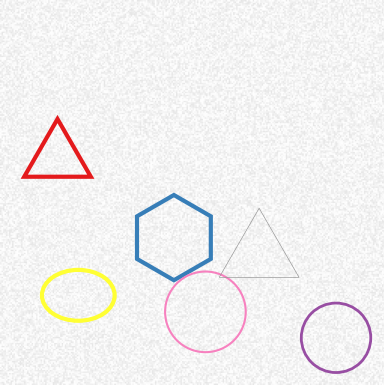[{"shape": "triangle", "thickness": 3, "radius": 0.5, "center": [0.149, 0.591]}, {"shape": "hexagon", "thickness": 3, "radius": 0.55, "center": [0.452, 0.383]}, {"shape": "circle", "thickness": 2, "radius": 0.45, "center": [0.873, 0.123]}, {"shape": "oval", "thickness": 3, "radius": 0.47, "center": [0.203, 0.233]}, {"shape": "circle", "thickness": 1.5, "radius": 0.52, "center": [0.534, 0.19]}, {"shape": "triangle", "thickness": 0.5, "radius": 0.6, "center": [0.673, 0.339]}]